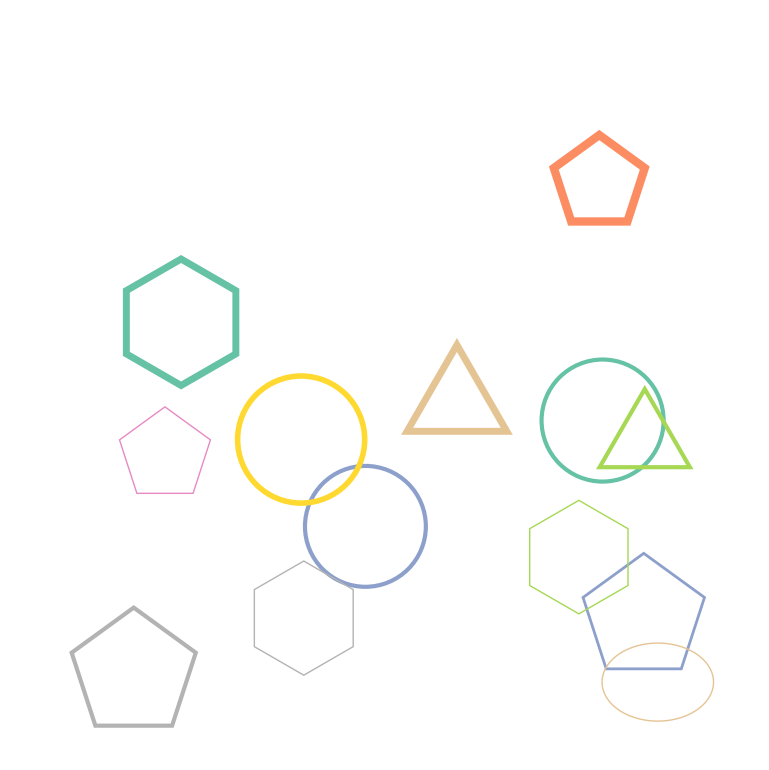[{"shape": "hexagon", "thickness": 2.5, "radius": 0.41, "center": [0.235, 0.582]}, {"shape": "circle", "thickness": 1.5, "radius": 0.4, "center": [0.783, 0.454]}, {"shape": "pentagon", "thickness": 3, "radius": 0.31, "center": [0.778, 0.763]}, {"shape": "circle", "thickness": 1.5, "radius": 0.39, "center": [0.475, 0.316]}, {"shape": "pentagon", "thickness": 1, "radius": 0.41, "center": [0.836, 0.198]}, {"shape": "pentagon", "thickness": 0.5, "radius": 0.31, "center": [0.214, 0.41]}, {"shape": "hexagon", "thickness": 0.5, "radius": 0.37, "center": [0.752, 0.276]}, {"shape": "triangle", "thickness": 1.5, "radius": 0.34, "center": [0.837, 0.427]}, {"shape": "circle", "thickness": 2, "radius": 0.41, "center": [0.391, 0.429]}, {"shape": "oval", "thickness": 0.5, "radius": 0.36, "center": [0.854, 0.114]}, {"shape": "triangle", "thickness": 2.5, "radius": 0.37, "center": [0.593, 0.477]}, {"shape": "hexagon", "thickness": 0.5, "radius": 0.37, "center": [0.395, 0.197]}, {"shape": "pentagon", "thickness": 1.5, "radius": 0.42, "center": [0.174, 0.126]}]